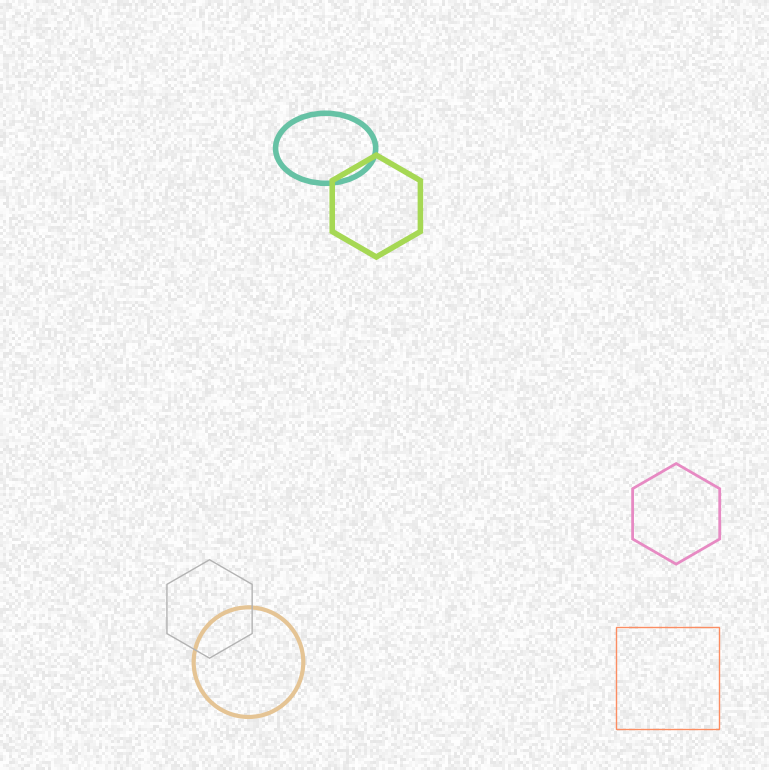[{"shape": "oval", "thickness": 2, "radius": 0.33, "center": [0.423, 0.807]}, {"shape": "square", "thickness": 0.5, "radius": 0.33, "center": [0.867, 0.12]}, {"shape": "hexagon", "thickness": 1, "radius": 0.33, "center": [0.878, 0.333]}, {"shape": "hexagon", "thickness": 2, "radius": 0.33, "center": [0.489, 0.732]}, {"shape": "circle", "thickness": 1.5, "radius": 0.36, "center": [0.323, 0.14]}, {"shape": "hexagon", "thickness": 0.5, "radius": 0.32, "center": [0.272, 0.209]}]